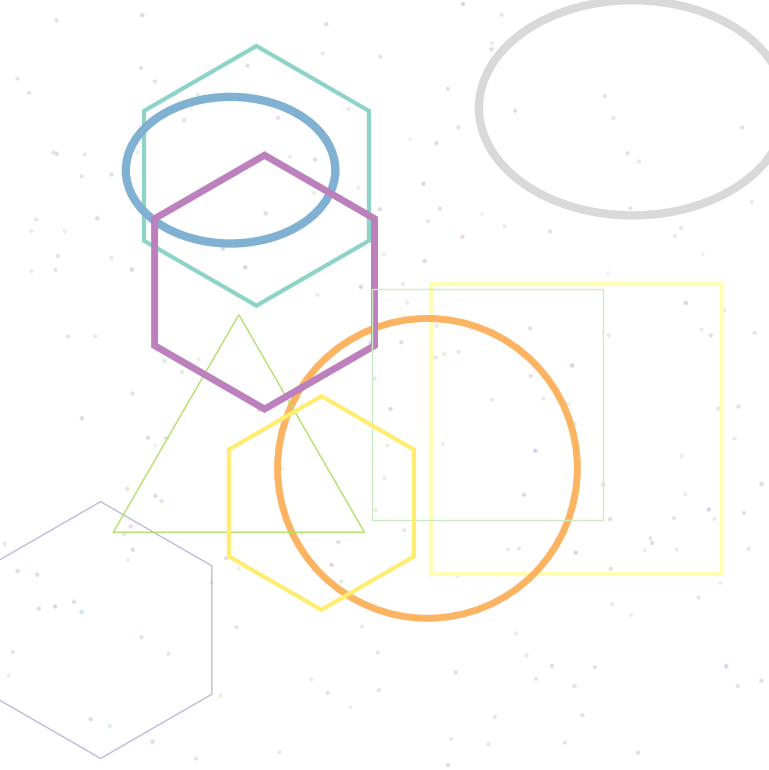[{"shape": "hexagon", "thickness": 1.5, "radius": 0.84, "center": [0.333, 0.772]}, {"shape": "square", "thickness": 1.5, "radius": 0.94, "center": [0.748, 0.443]}, {"shape": "hexagon", "thickness": 0.5, "radius": 0.83, "center": [0.131, 0.182]}, {"shape": "oval", "thickness": 3, "radius": 0.68, "center": [0.299, 0.779]}, {"shape": "circle", "thickness": 2.5, "radius": 0.97, "center": [0.555, 0.392]}, {"shape": "triangle", "thickness": 0.5, "radius": 0.94, "center": [0.31, 0.403]}, {"shape": "oval", "thickness": 3, "radius": 1.0, "center": [0.822, 0.86]}, {"shape": "hexagon", "thickness": 2.5, "radius": 0.82, "center": [0.344, 0.634]}, {"shape": "square", "thickness": 0.5, "radius": 0.75, "center": [0.633, 0.475]}, {"shape": "hexagon", "thickness": 1.5, "radius": 0.69, "center": [0.417, 0.347]}]